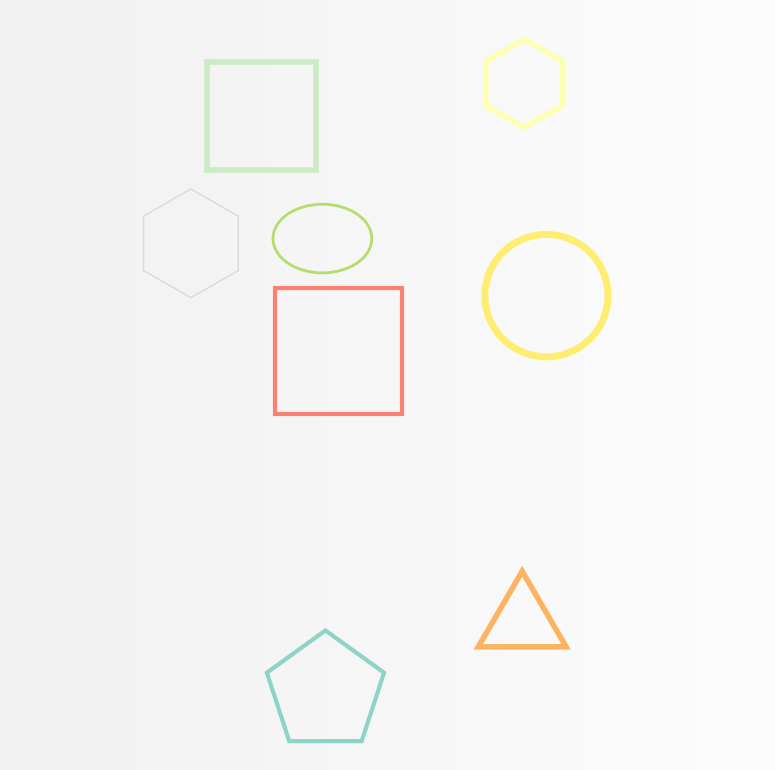[{"shape": "pentagon", "thickness": 1.5, "radius": 0.4, "center": [0.42, 0.102]}, {"shape": "hexagon", "thickness": 2, "radius": 0.29, "center": [0.677, 0.892]}, {"shape": "square", "thickness": 1.5, "radius": 0.41, "center": [0.437, 0.545]}, {"shape": "triangle", "thickness": 2, "radius": 0.33, "center": [0.674, 0.193]}, {"shape": "oval", "thickness": 1, "radius": 0.32, "center": [0.416, 0.69]}, {"shape": "hexagon", "thickness": 0.5, "radius": 0.35, "center": [0.246, 0.684]}, {"shape": "square", "thickness": 2, "radius": 0.35, "center": [0.337, 0.849]}, {"shape": "circle", "thickness": 2.5, "radius": 0.4, "center": [0.705, 0.616]}]